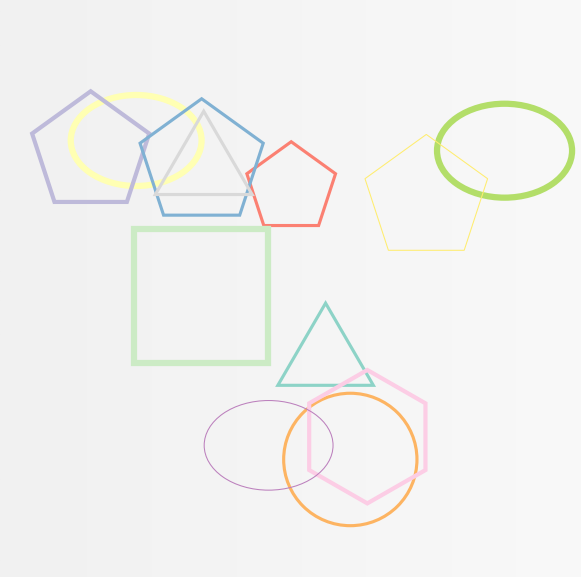[{"shape": "triangle", "thickness": 1.5, "radius": 0.47, "center": [0.56, 0.379]}, {"shape": "oval", "thickness": 3, "radius": 0.56, "center": [0.234, 0.756]}, {"shape": "pentagon", "thickness": 2, "radius": 0.53, "center": [0.156, 0.735]}, {"shape": "pentagon", "thickness": 1.5, "radius": 0.4, "center": [0.501, 0.673]}, {"shape": "pentagon", "thickness": 1.5, "radius": 0.56, "center": [0.347, 0.717]}, {"shape": "circle", "thickness": 1.5, "radius": 0.57, "center": [0.603, 0.204]}, {"shape": "oval", "thickness": 3, "radius": 0.58, "center": [0.868, 0.738]}, {"shape": "hexagon", "thickness": 2, "radius": 0.58, "center": [0.632, 0.243]}, {"shape": "triangle", "thickness": 1.5, "radius": 0.48, "center": [0.351, 0.71]}, {"shape": "oval", "thickness": 0.5, "radius": 0.55, "center": [0.462, 0.228]}, {"shape": "square", "thickness": 3, "radius": 0.58, "center": [0.346, 0.486]}, {"shape": "pentagon", "thickness": 0.5, "radius": 0.55, "center": [0.733, 0.655]}]